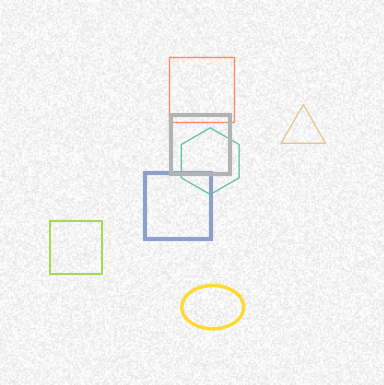[{"shape": "hexagon", "thickness": 1, "radius": 0.43, "center": [0.546, 0.581]}, {"shape": "square", "thickness": 1, "radius": 0.43, "center": [0.524, 0.768]}, {"shape": "square", "thickness": 3, "radius": 0.42, "center": [0.463, 0.464]}, {"shape": "square", "thickness": 1.5, "radius": 0.34, "center": [0.197, 0.357]}, {"shape": "oval", "thickness": 2.5, "radius": 0.4, "center": [0.553, 0.202]}, {"shape": "triangle", "thickness": 1, "radius": 0.34, "center": [0.788, 0.661]}, {"shape": "square", "thickness": 3, "radius": 0.38, "center": [0.52, 0.624]}]